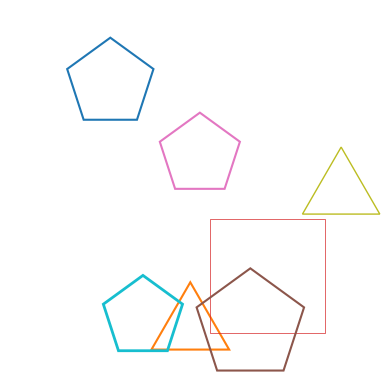[{"shape": "pentagon", "thickness": 1.5, "radius": 0.59, "center": [0.287, 0.784]}, {"shape": "triangle", "thickness": 1.5, "radius": 0.58, "center": [0.494, 0.15]}, {"shape": "square", "thickness": 0.5, "radius": 0.74, "center": [0.695, 0.284]}, {"shape": "pentagon", "thickness": 1.5, "radius": 0.73, "center": [0.65, 0.156]}, {"shape": "pentagon", "thickness": 1.5, "radius": 0.55, "center": [0.519, 0.598]}, {"shape": "triangle", "thickness": 1, "radius": 0.58, "center": [0.886, 0.502]}, {"shape": "pentagon", "thickness": 2, "radius": 0.54, "center": [0.371, 0.177]}]